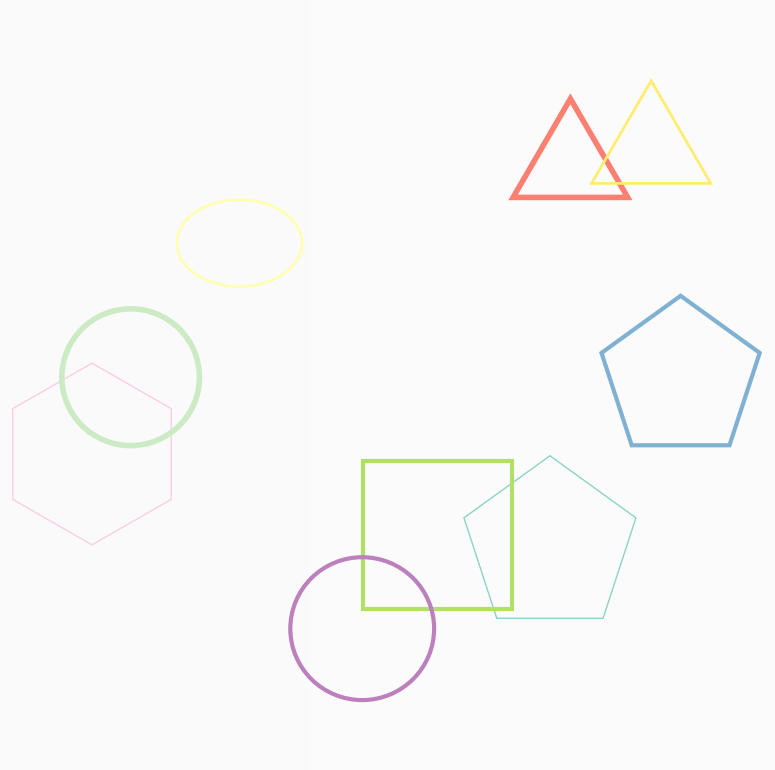[{"shape": "pentagon", "thickness": 0.5, "radius": 0.58, "center": [0.71, 0.291]}, {"shape": "oval", "thickness": 1, "radius": 0.4, "center": [0.309, 0.684]}, {"shape": "triangle", "thickness": 2, "radius": 0.43, "center": [0.736, 0.786]}, {"shape": "pentagon", "thickness": 1.5, "radius": 0.54, "center": [0.878, 0.509]}, {"shape": "square", "thickness": 1.5, "radius": 0.48, "center": [0.565, 0.305]}, {"shape": "hexagon", "thickness": 0.5, "radius": 0.59, "center": [0.119, 0.41]}, {"shape": "circle", "thickness": 1.5, "radius": 0.46, "center": [0.467, 0.184]}, {"shape": "circle", "thickness": 2, "radius": 0.44, "center": [0.169, 0.51]}, {"shape": "triangle", "thickness": 1, "radius": 0.44, "center": [0.84, 0.806]}]